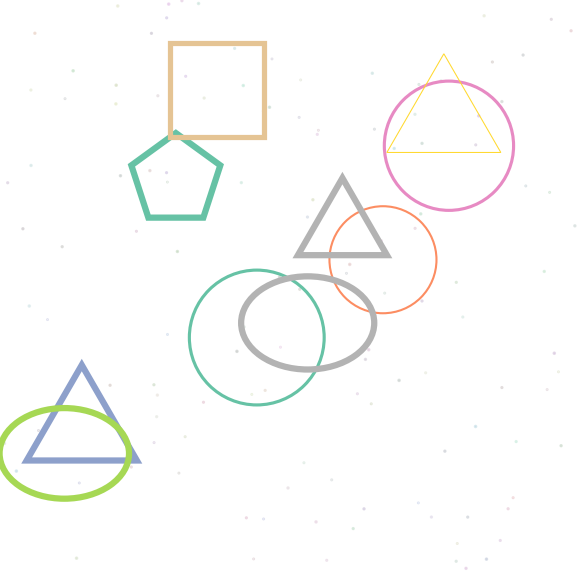[{"shape": "circle", "thickness": 1.5, "radius": 0.58, "center": [0.445, 0.415]}, {"shape": "pentagon", "thickness": 3, "radius": 0.4, "center": [0.304, 0.688]}, {"shape": "circle", "thickness": 1, "radius": 0.46, "center": [0.663, 0.549]}, {"shape": "triangle", "thickness": 3, "radius": 0.55, "center": [0.142, 0.257]}, {"shape": "circle", "thickness": 1.5, "radius": 0.56, "center": [0.777, 0.747]}, {"shape": "oval", "thickness": 3, "radius": 0.56, "center": [0.111, 0.214]}, {"shape": "triangle", "thickness": 0.5, "radius": 0.57, "center": [0.769, 0.792]}, {"shape": "square", "thickness": 2.5, "radius": 0.41, "center": [0.376, 0.843]}, {"shape": "triangle", "thickness": 3, "radius": 0.44, "center": [0.593, 0.602]}, {"shape": "oval", "thickness": 3, "radius": 0.58, "center": [0.533, 0.44]}]